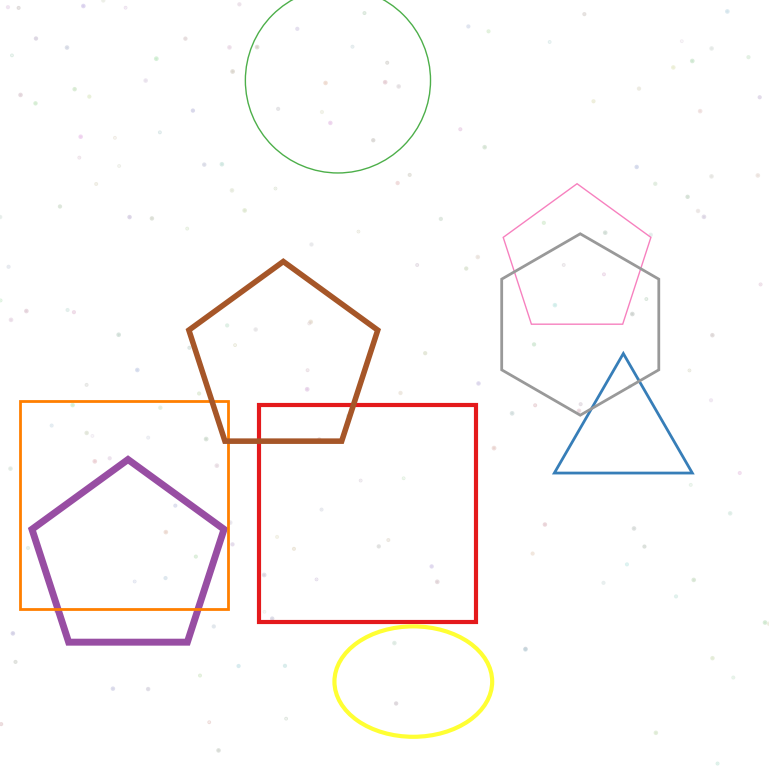[{"shape": "square", "thickness": 1.5, "radius": 0.71, "center": [0.477, 0.333]}, {"shape": "triangle", "thickness": 1, "radius": 0.52, "center": [0.81, 0.437]}, {"shape": "circle", "thickness": 0.5, "radius": 0.6, "center": [0.439, 0.896]}, {"shape": "pentagon", "thickness": 2.5, "radius": 0.66, "center": [0.166, 0.272]}, {"shape": "square", "thickness": 1, "radius": 0.67, "center": [0.161, 0.344]}, {"shape": "oval", "thickness": 1.5, "radius": 0.51, "center": [0.537, 0.115]}, {"shape": "pentagon", "thickness": 2, "radius": 0.64, "center": [0.368, 0.531]}, {"shape": "pentagon", "thickness": 0.5, "radius": 0.5, "center": [0.749, 0.661]}, {"shape": "hexagon", "thickness": 1, "radius": 0.59, "center": [0.754, 0.579]}]